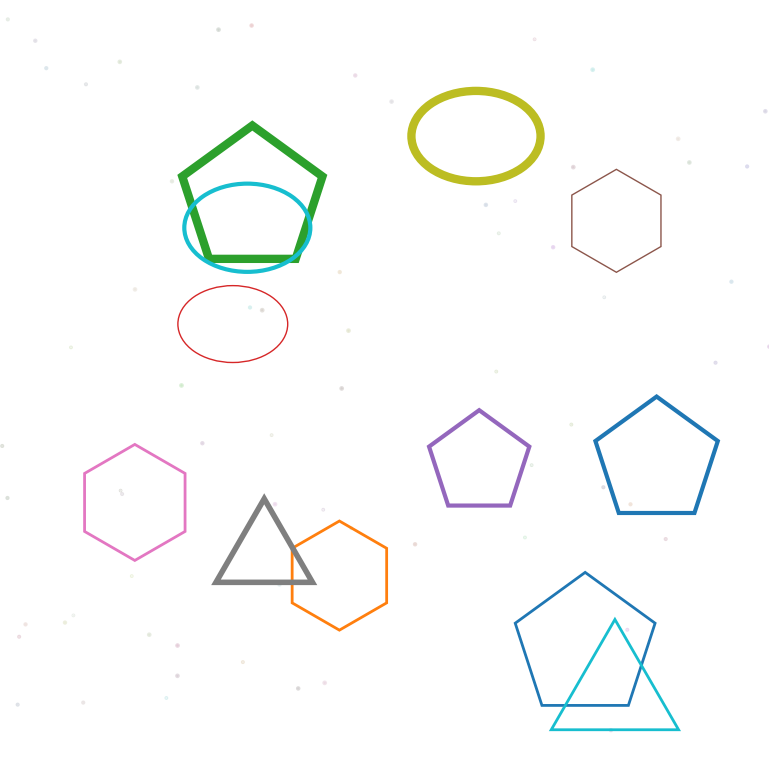[{"shape": "pentagon", "thickness": 1.5, "radius": 0.42, "center": [0.853, 0.401]}, {"shape": "pentagon", "thickness": 1, "radius": 0.48, "center": [0.76, 0.161]}, {"shape": "hexagon", "thickness": 1, "radius": 0.35, "center": [0.441, 0.252]}, {"shape": "pentagon", "thickness": 3, "radius": 0.48, "center": [0.328, 0.741]}, {"shape": "oval", "thickness": 0.5, "radius": 0.36, "center": [0.302, 0.579]}, {"shape": "pentagon", "thickness": 1.5, "radius": 0.34, "center": [0.622, 0.399]}, {"shape": "hexagon", "thickness": 0.5, "radius": 0.33, "center": [0.801, 0.713]}, {"shape": "hexagon", "thickness": 1, "radius": 0.38, "center": [0.175, 0.347]}, {"shape": "triangle", "thickness": 2, "radius": 0.36, "center": [0.343, 0.28]}, {"shape": "oval", "thickness": 3, "radius": 0.42, "center": [0.618, 0.823]}, {"shape": "oval", "thickness": 1.5, "radius": 0.41, "center": [0.321, 0.704]}, {"shape": "triangle", "thickness": 1, "radius": 0.48, "center": [0.799, 0.1]}]